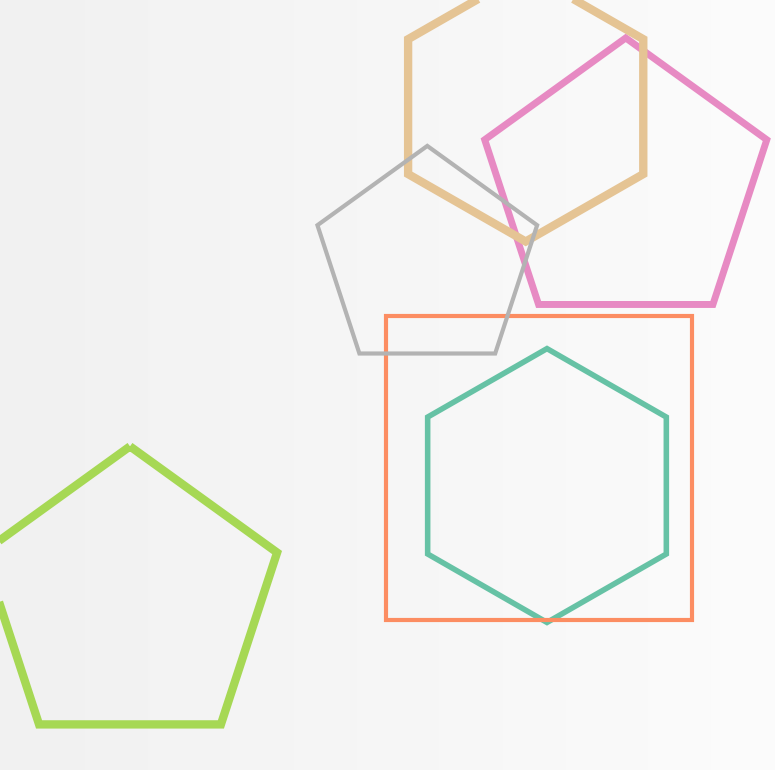[{"shape": "hexagon", "thickness": 2, "radius": 0.89, "center": [0.706, 0.369]}, {"shape": "square", "thickness": 1.5, "radius": 0.99, "center": [0.696, 0.392]}, {"shape": "pentagon", "thickness": 2.5, "radius": 0.96, "center": [0.807, 0.759]}, {"shape": "pentagon", "thickness": 3, "radius": 1.0, "center": [0.168, 0.221]}, {"shape": "hexagon", "thickness": 3, "radius": 0.88, "center": [0.678, 0.862]}, {"shape": "pentagon", "thickness": 1.5, "radius": 0.75, "center": [0.551, 0.661]}]